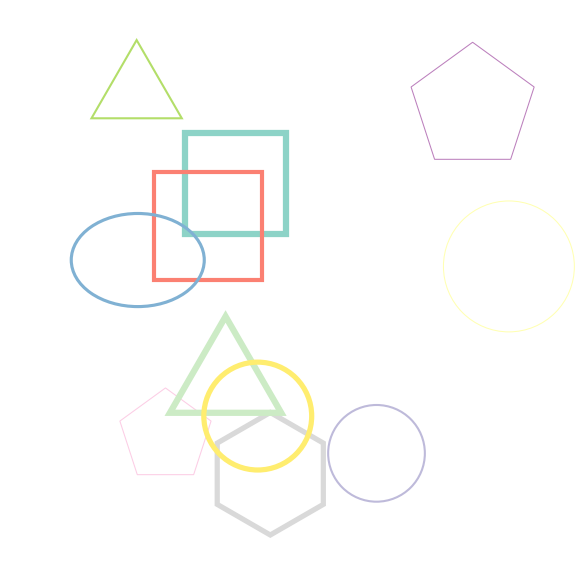[{"shape": "square", "thickness": 3, "radius": 0.44, "center": [0.408, 0.682]}, {"shape": "circle", "thickness": 0.5, "radius": 0.57, "center": [0.881, 0.538]}, {"shape": "circle", "thickness": 1, "radius": 0.42, "center": [0.652, 0.214]}, {"shape": "square", "thickness": 2, "radius": 0.47, "center": [0.36, 0.608]}, {"shape": "oval", "thickness": 1.5, "radius": 0.58, "center": [0.239, 0.549]}, {"shape": "triangle", "thickness": 1, "radius": 0.45, "center": [0.237, 0.839]}, {"shape": "pentagon", "thickness": 0.5, "radius": 0.42, "center": [0.287, 0.244]}, {"shape": "hexagon", "thickness": 2.5, "radius": 0.53, "center": [0.468, 0.179]}, {"shape": "pentagon", "thickness": 0.5, "radius": 0.56, "center": [0.818, 0.814]}, {"shape": "triangle", "thickness": 3, "radius": 0.56, "center": [0.391, 0.34]}, {"shape": "circle", "thickness": 2.5, "radius": 0.47, "center": [0.446, 0.279]}]